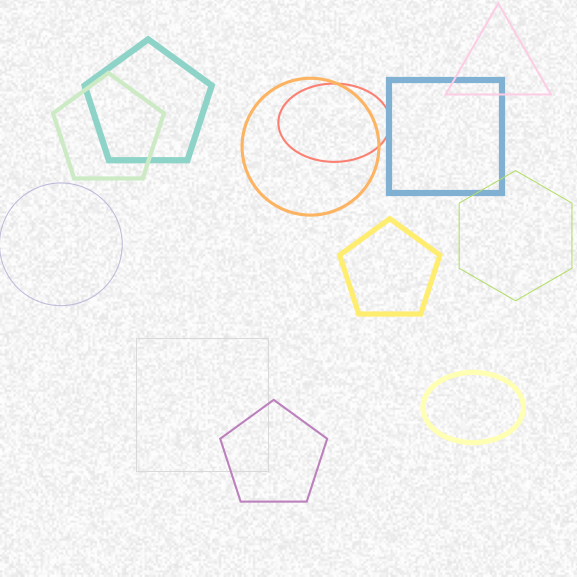[{"shape": "pentagon", "thickness": 3, "radius": 0.58, "center": [0.257, 0.815]}, {"shape": "oval", "thickness": 2.5, "radius": 0.43, "center": [0.819, 0.294]}, {"shape": "circle", "thickness": 0.5, "radius": 0.53, "center": [0.105, 0.576]}, {"shape": "oval", "thickness": 1, "radius": 0.48, "center": [0.579, 0.787]}, {"shape": "square", "thickness": 3, "radius": 0.49, "center": [0.772, 0.762]}, {"shape": "circle", "thickness": 1.5, "radius": 0.59, "center": [0.538, 0.745]}, {"shape": "hexagon", "thickness": 0.5, "radius": 0.56, "center": [0.893, 0.591]}, {"shape": "triangle", "thickness": 1, "radius": 0.53, "center": [0.863, 0.888]}, {"shape": "square", "thickness": 0.5, "radius": 0.57, "center": [0.35, 0.299]}, {"shape": "pentagon", "thickness": 1, "radius": 0.49, "center": [0.474, 0.209]}, {"shape": "pentagon", "thickness": 2, "radius": 0.51, "center": [0.188, 0.772]}, {"shape": "pentagon", "thickness": 2.5, "radius": 0.46, "center": [0.675, 0.529]}]